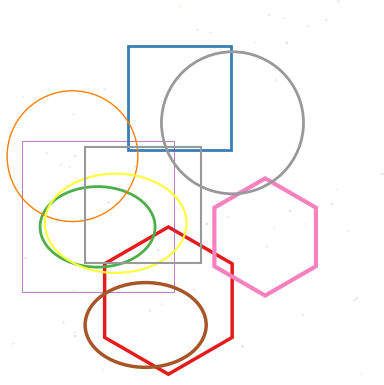[{"shape": "hexagon", "thickness": 2.5, "radius": 0.96, "center": [0.437, 0.219]}, {"shape": "square", "thickness": 2, "radius": 0.67, "center": [0.467, 0.746]}, {"shape": "oval", "thickness": 2, "radius": 0.75, "center": [0.253, 0.411]}, {"shape": "square", "thickness": 0.5, "radius": 0.98, "center": [0.255, 0.438]}, {"shape": "circle", "thickness": 1, "radius": 0.85, "center": [0.188, 0.594]}, {"shape": "oval", "thickness": 1.5, "radius": 0.92, "center": [0.3, 0.42]}, {"shape": "oval", "thickness": 2.5, "radius": 0.79, "center": [0.378, 0.156]}, {"shape": "hexagon", "thickness": 3, "radius": 0.76, "center": [0.689, 0.384]}, {"shape": "square", "thickness": 1.5, "radius": 0.75, "center": [0.372, 0.467]}, {"shape": "circle", "thickness": 2, "radius": 0.92, "center": [0.604, 0.681]}]